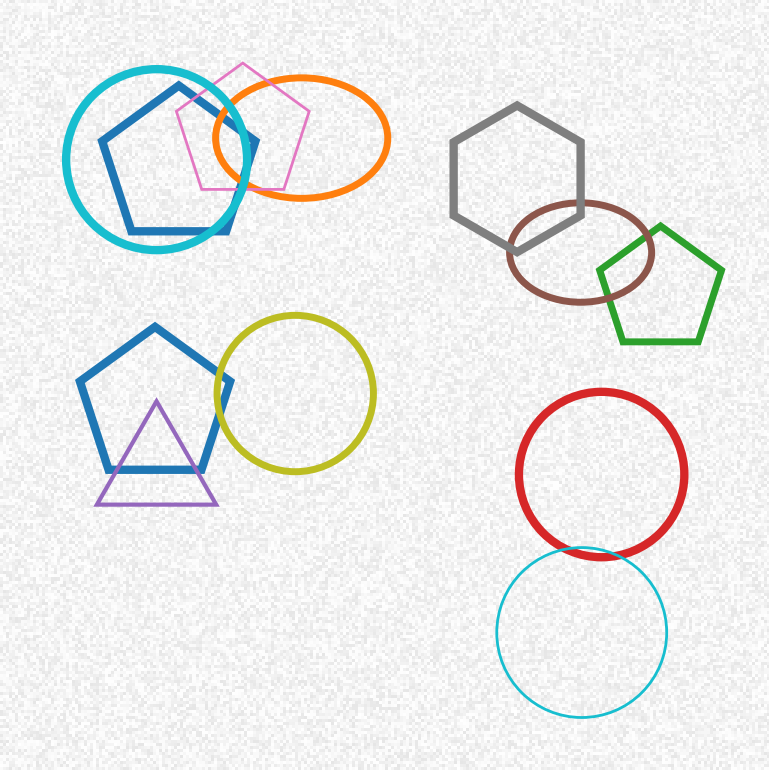[{"shape": "pentagon", "thickness": 3, "radius": 0.52, "center": [0.232, 0.784]}, {"shape": "pentagon", "thickness": 3, "radius": 0.51, "center": [0.201, 0.473]}, {"shape": "oval", "thickness": 2.5, "radius": 0.56, "center": [0.392, 0.821]}, {"shape": "pentagon", "thickness": 2.5, "radius": 0.42, "center": [0.858, 0.623]}, {"shape": "circle", "thickness": 3, "radius": 0.54, "center": [0.781, 0.384]}, {"shape": "triangle", "thickness": 1.5, "radius": 0.45, "center": [0.203, 0.389]}, {"shape": "oval", "thickness": 2.5, "radius": 0.46, "center": [0.754, 0.672]}, {"shape": "pentagon", "thickness": 1, "radius": 0.45, "center": [0.315, 0.827]}, {"shape": "hexagon", "thickness": 3, "radius": 0.48, "center": [0.672, 0.768]}, {"shape": "circle", "thickness": 2.5, "radius": 0.51, "center": [0.383, 0.489]}, {"shape": "circle", "thickness": 3, "radius": 0.59, "center": [0.203, 0.793]}, {"shape": "circle", "thickness": 1, "radius": 0.55, "center": [0.755, 0.179]}]